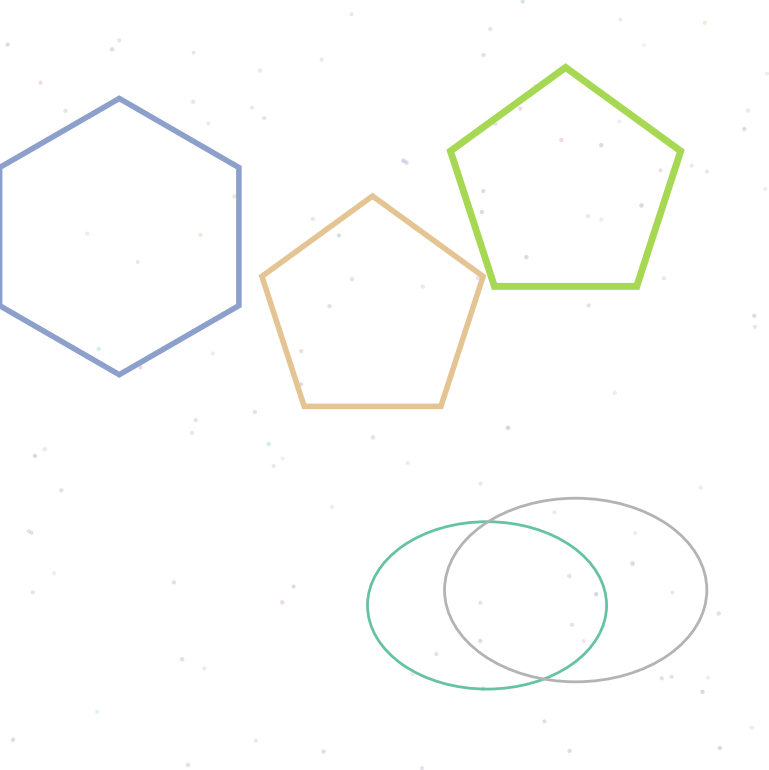[{"shape": "oval", "thickness": 1, "radius": 0.78, "center": [0.633, 0.214]}, {"shape": "hexagon", "thickness": 2, "radius": 0.9, "center": [0.155, 0.693]}, {"shape": "pentagon", "thickness": 2.5, "radius": 0.79, "center": [0.735, 0.755]}, {"shape": "pentagon", "thickness": 2, "radius": 0.76, "center": [0.484, 0.594]}, {"shape": "oval", "thickness": 1, "radius": 0.85, "center": [0.748, 0.234]}]